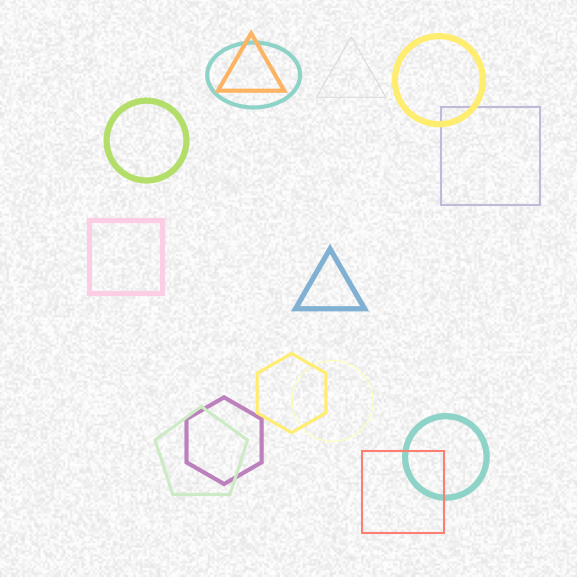[{"shape": "circle", "thickness": 3, "radius": 0.35, "center": [0.772, 0.208]}, {"shape": "oval", "thickness": 2, "radius": 0.4, "center": [0.439, 0.869]}, {"shape": "circle", "thickness": 0.5, "radius": 0.35, "center": [0.576, 0.305]}, {"shape": "square", "thickness": 1, "radius": 0.43, "center": [0.849, 0.729]}, {"shape": "square", "thickness": 1, "radius": 0.36, "center": [0.698, 0.146]}, {"shape": "triangle", "thickness": 2.5, "radius": 0.35, "center": [0.571, 0.499]}, {"shape": "triangle", "thickness": 2, "radius": 0.33, "center": [0.435, 0.875]}, {"shape": "circle", "thickness": 3, "radius": 0.35, "center": [0.254, 0.756]}, {"shape": "square", "thickness": 2.5, "radius": 0.32, "center": [0.218, 0.554]}, {"shape": "triangle", "thickness": 0.5, "radius": 0.35, "center": [0.608, 0.865]}, {"shape": "hexagon", "thickness": 2, "radius": 0.38, "center": [0.388, 0.236]}, {"shape": "pentagon", "thickness": 1.5, "radius": 0.42, "center": [0.349, 0.211]}, {"shape": "hexagon", "thickness": 1.5, "radius": 0.34, "center": [0.505, 0.318]}, {"shape": "circle", "thickness": 3, "radius": 0.38, "center": [0.76, 0.86]}]